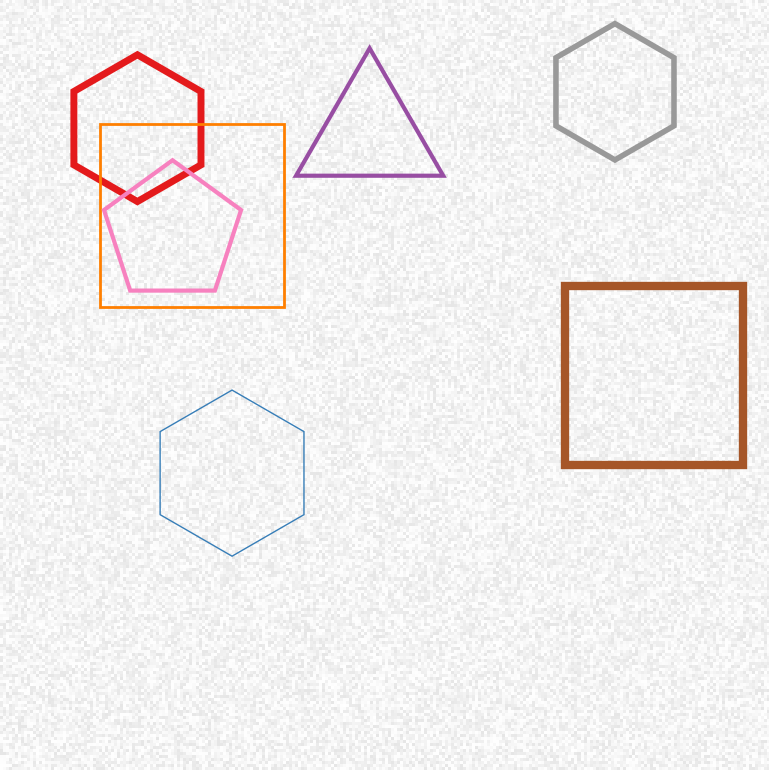[{"shape": "hexagon", "thickness": 2.5, "radius": 0.48, "center": [0.178, 0.834]}, {"shape": "hexagon", "thickness": 0.5, "radius": 0.54, "center": [0.301, 0.386]}, {"shape": "triangle", "thickness": 1.5, "radius": 0.55, "center": [0.48, 0.827]}, {"shape": "square", "thickness": 1, "radius": 0.6, "center": [0.25, 0.72]}, {"shape": "square", "thickness": 3, "radius": 0.58, "center": [0.849, 0.512]}, {"shape": "pentagon", "thickness": 1.5, "radius": 0.47, "center": [0.224, 0.698]}, {"shape": "hexagon", "thickness": 2, "radius": 0.44, "center": [0.799, 0.881]}]